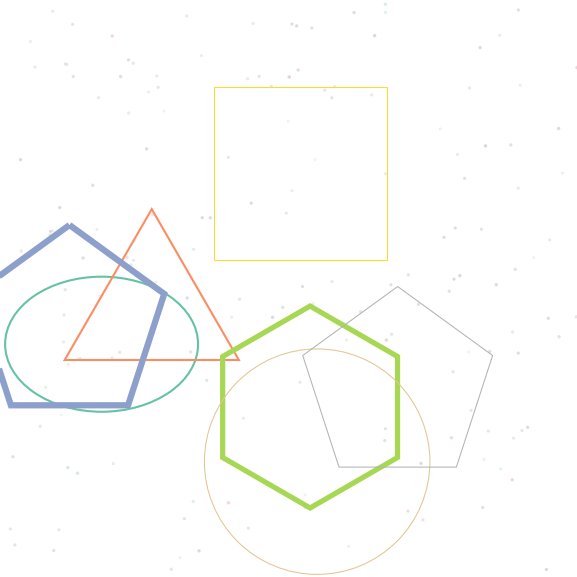[{"shape": "oval", "thickness": 1, "radius": 0.84, "center": [0.176, 0.403]}, {"shape": "triangle", "thickness": 1, "radius": 0.87, "center": [0.263, 0.463]}, {"shape": "pentagon", "thickness": 3, "radius": 0.86, "center": [0.12, 0.437]}, {"shape": "hexagon", "thickness": 2.5, "radius": 0.87, "center": [0.537, 0.294]}, {"shape": "square", "thickness": 0.5, "radius": 0.75, "center": [0.52, 0.699]}, {"shape": "circle", "thickness": 0.5, "radius": 0.98, "center": [0.549, 0.2]}, {"shape": "pentagon", "thickness": 0.5, "radius": 0.86, "center": [0.689, 0.33]}]